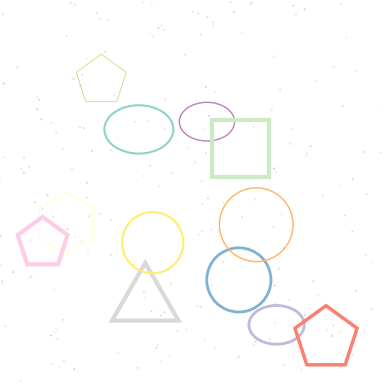[{"shape": "oval", "thickness": 1.5, "radius": 0.45, "center": [0.361, 0.664]}, {"shape": "hexagon", "thickness": 0.5, "radius": 0.4, "center": [0.172, 0.421]}, {"shape": "oval", "thickness": 2, "radius": 0.36, "center": [0.718, 0.156]}, {"shape": "pentagon", "thickness": 2.5, "radius": 0.42, "center": [0.847, 0.121]}, {"shape": "circle", "thickness": 2, "radius": 0.42, "center": [0.62, 0.273]}, {"shape": "circle", "thickness": 1, "radius": 0.48, "center": [0.666, 0.416]}, {"shape": "pentagon", "thickness": 0.5, "radius": 0.34, "center": [0.263, 0.791]}, {"shape": "pentagon", "thickness": 3, "radius": 0.34, "center": [0.111, 0.369]}, {"shape": "triangle", "thickness": 3, "radius": 0.5, "center": [0.377, 0.217]}, {"shape": "oval", "thickness": 1, "radius": 0.36, "center": [0.538, 0.684]}, {"shape": "square", "thickness": 3, "radius": 0.37, "center": [0.625, 0.615]}, {"shape": "circle", "thickness": 1.5, "radius": 0.4, "center": [0.397, 0.37]}]